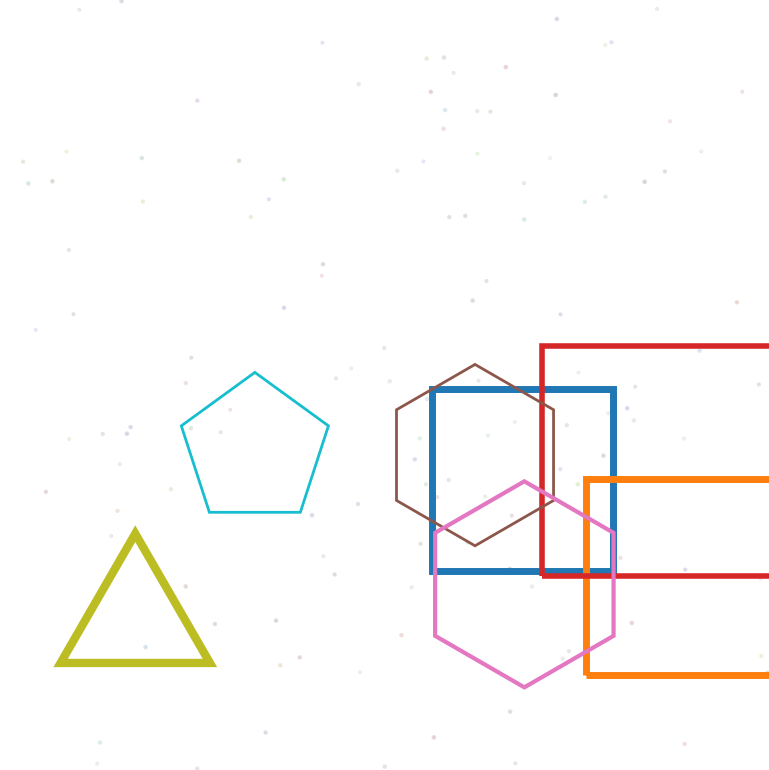[{"shape": "square", "thickness": 2.5, "radius": 0.59, "center": [0.678, 0.377]}, {"shape": "square", "thickness": 2.5, "radius": 0.64, "center": [0.889, 0.251]}, {"shape": "square", "thickness": 2, "radius": 0.75, "center": [0.853, 0.401]}, {"shape": "hexagon", "thickness": 1, "radius": 0.59, "center": [0.617, 0.409]}, {"shape": "hexagon", "thickness": 1.5, "radius": 0.67, "center": [0.681, 0.241]}, {"shape": "triangle", "thickness": 3, "radius": 0.56, "center": [0.176, 0.195]}, {"shape": "pentagon", "thickness": 1, "radius": 0.5, "center": [0.331, 0.416]}]